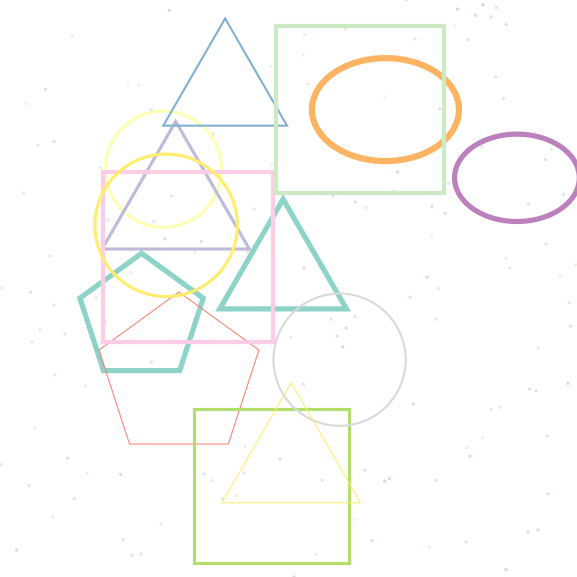[{"shape": "triangle", "thickness": 2.5, "radius": 0.63, "center": [0.49, 0.528]}, {"shape": "pentagon", "thickness": 2.5, "radius": 0.56, "center": [0.245, 0.448]}, {"shape": "circle", "thickness": 1.5, "radius": 0.5, "center": [0.283, 0.706]}, {"shape": "triangle", "thickness": 1.5, "radius": 0.74, "center": [0.304, 0.642]}, {"shape": "pentagon", "thickness": 0.5, "radius": 0.73, "center": [0.31, 0.348]}, {"shape": "triangle", "thickness": 1, "radius": 0.62, "center": [0.39, 0.843]}, {"shape": "oval", "thickness": 3, "radius": 0.64, "center": [0.667, 0.809]}, {"shape": "square", "thickness": 1.5, "radius": 0.67, "center": [0.47, 0.158]}, {"shape": "square", "thickness": 2, "radius": 0.73, "center": [0.325, 0.554]}, {"shape": "circle", "thickness": 1, "radius": 0.57, "center": [0.588, 0.376]}, {"shape": "oval", "thickness": 2.5, "radius": 0.54, "center": [0.895, 0.691]}, {"shape": "square", "thickness": 2, "radius": 0.73, "center": [0.623, 0.81]}, {"shape": "circle", "thickness": 1.5, "radius": 0.62, "center": [0.288, 0.609]}, {"shape": "triangle", "thickness": 0.5, "radius": 0.69, "center": [0.504, 0.198]}]